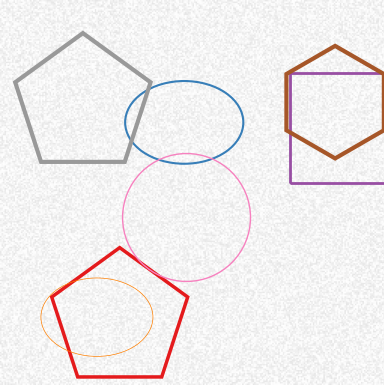[{"shape": "pentagon", "thickness": 2.5, "radius": 0.93, "center": [0.311, 0.171]}, {"shape": "oval", "thickness": 1.5, "radius": 0.77, "center": [0.479, 0.682]}, {"shape": "square", "thickness": 2, "radius": 0.71, "center": [0.896, 0.667]}, {"shape": "oval", "thickness": 0.5, "radius": 0.73, "center": [0.252, 0.176]}, {"shape": "hexagon", "thickness": 3, "radius": 0.73, "center": [0.87, 0.735]}, {"shape": "circle", "thickness": 1, "radius": 0.83, "center": [0.485, 0.435]}, {"shape": "pentagon", "thickness": 3, "radius": 0.92, "center": [0.215, 0.729]}]